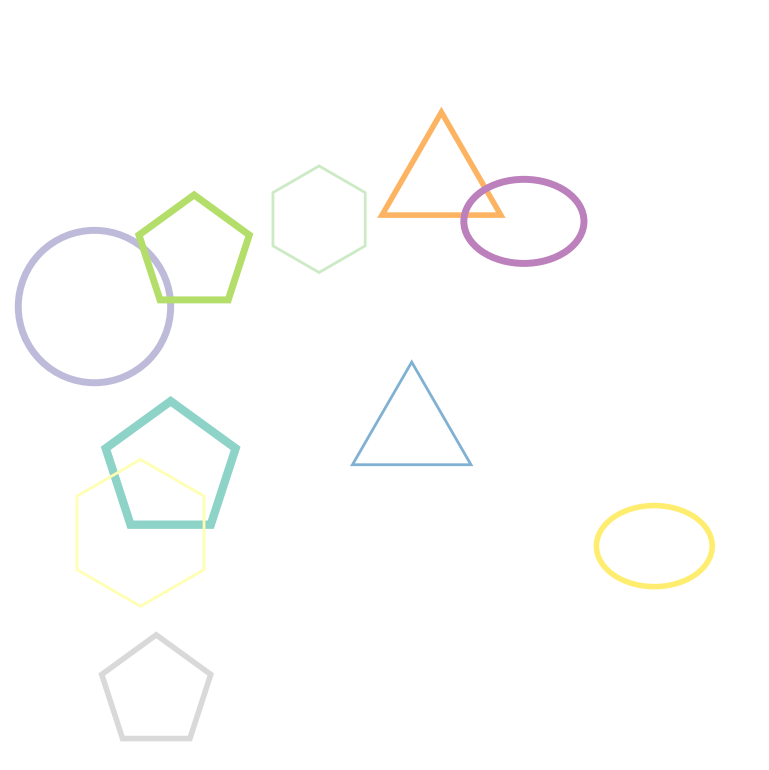[{"shape": "pentagon", "thickness": 3, "radius": 0.44, "center": [0.222, 0.39]}, {"shape": "hexagon", "thickness": 1, "radius": 0.48, "center": [0.182, 0.308]}, {"shape": "circle", "thickness": 2.5, "radius": 0.49, "center": [0.123, 0.602]}, {"shape": "triangle", "thickness": 1, "radius": 0.44, "center": [0.535, 0.441]}, {"shape": "triangle", "thickness": 2, "radius": 0.45, "center": [0.573, 0.765]}, {"shape": "pentagon", "thickness": 2.5, "radius": 0.38, "center": [0.252, 0.671]}, {"shape": "pentagon", "thickness": 2, "radius": 0.37, "center": [0.203, 0.101]}, {"shape": "oval", "thickness": 2.5, "radius": 0.39, "center": [0.68, 0.713]}, {"shape": "hexagon", "thickness": 1, "radius": 0.35, "center": [0.414, 0.715]}, {"shape": "oval", "thickness": 2, "radius": 0.38, "center": [0.85, 0.291]}]